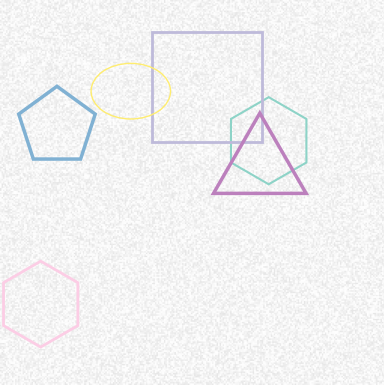[{"shape": "hexagon", "thickness": 1.5, "radius": 0.57, "center": [0.698, 0.634]}, {"shape": "square", "thickness": 2, "radius": 0.72, "center": [0.537, 0.775]}, {"shape": "pentagon", "thickness": 2.5, "radius": 0.52, "center": [0.148, 0.671]}, {"shape": "hexagon", "thickness": 2, "radius": 0.56, "center": [0.106, 0.21]}, {"shape": "triangle", "thickness": 2.5, "radius": 0.69, "center": [0.675, 0.567]}, {"shape": "oval", "thickness": 1, "radius": 0.52, "center": [0.34, 0.763]}]